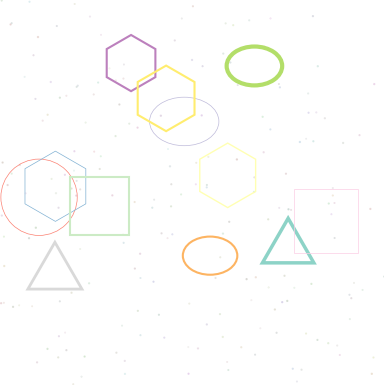[{"shape": "triangle", "thickness": 2.5, "radius": 0.39, "center": [0.748, 0.356]}, {"shape": "hexagon", "thickness": 1, "radius": 0.42, "center": [0.591, 0.545]}, {"shape": "oval", "thickness": 0.5, "radius": 0.45, "center": [0.479, 0.685]}, {"shape": "circle", "thickness": 0.5, "radius": 0.5, "center": [0.101, 0.488]}, {"shape": "hexagon", "thickness": 0.5, "radius": 0.46, "center": [0.144, 0.516]}, {"shape": "oval", "thickness": 1.5, "radius": 0.35, "center": [0.546, 0.336]}, {"shape": "oval", "thickness": 3, "radius": 0.36, "center": [0.661, 0.829]}, {"shape": "square", "thickness": 0.5, "radius": 0.42, "center": [0.848, 0.426]}, {"shape": "triangle", "thickness": 2, "radius": 0.41, "center": [0.143, 0.29]}, {"shape": "hexagon", "thickness": 1.5, "radius": 0.36, "center": [0.34, 0.836]}, {"shape": "square", "thickness": 1.5, "radius": 0.38, "center": [0.259, 0.465]}, {"shape": "hexagon", "thickness": 1.5, "radius": 0.43, "center": [0.431, 0.744]}]